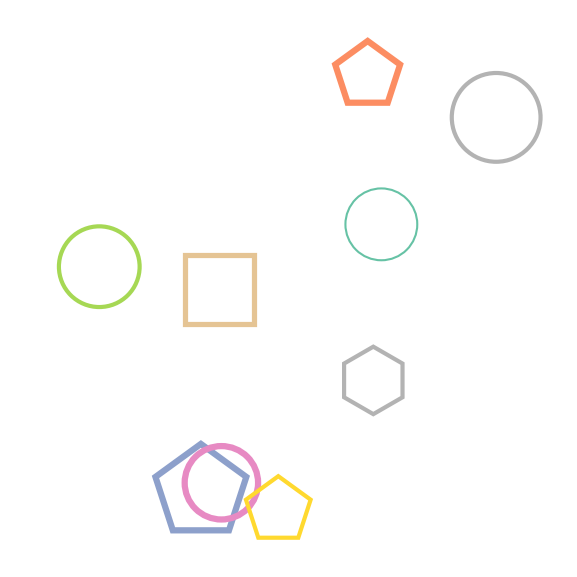[{"shape": "circle", "thickness": 1, "radius": 0.31, "center": [0.66, 0.611]}, {"shape": "pentagon", "thickness": 3, "radius": 0.3, "center": [0.637, 0.869]}, {"shape": "pentagon", "thickness": 3, "radius": 0.41, "center": [0.348, 0.148]}, {"shape": "circle", "thickness": 3, "radius": 0.32, "center": [0.383, 0.163]}, {"shape": "circle", "thickness": 2, "radius": 0.35, "center": [0.172, 0.537]}, {"shape": "pentagon", "thickness": 2, "radius": 0.29, "center": [0.482, 0.116]}, {"shape": "square", "thickness": 2.5, "radius": 0.3, "center": [0.38, 0.498]}, {"shape": "circle", "thickness": 2, "radius": 0.38, "center": [0.859, 0.796]}, {"shape": "hexagon", "thickness": 2, "radius": 0.29, "center": [0.646, 0.34]}]